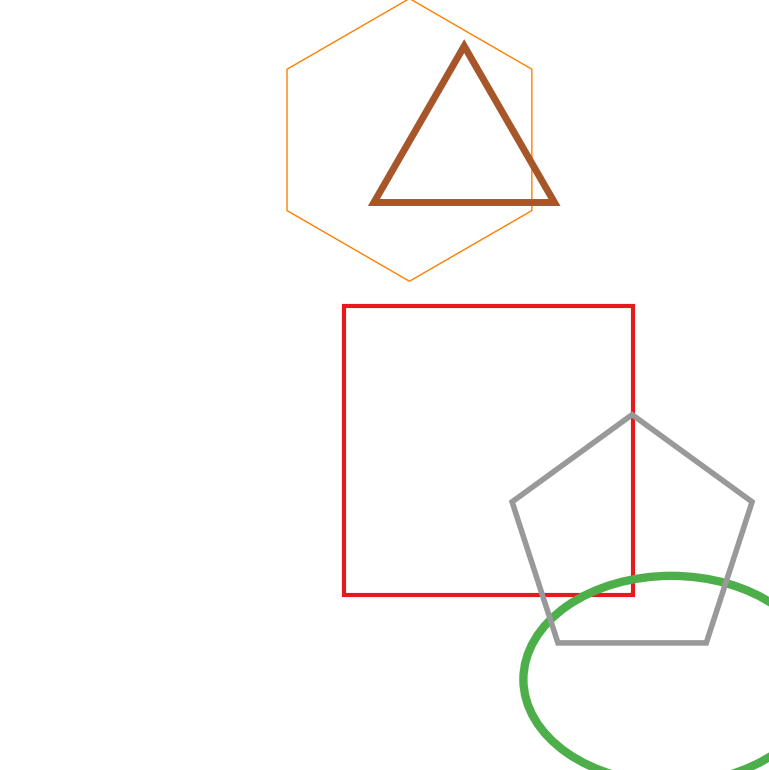[{"shape": "square", "thickness": 1.5, "radius": 0.94, "center": [0.634, 0.415]}, {"shape": "oval", "thickness": 3, "radius": 0.96, "center": [0.872, 0.118]}, {"shape": "hexagon", "thickness": 0.5, "radius": 0.92, "center": [0.532, 0.818]}, {"shape": "triangle", "thickness": 2.5, "radius": 0.68, "center": [0.603, 0.805]}, {"shape": "pentagon", "thickness": 2, "radius": 0.82, "center": [0.821, 0.298]}]